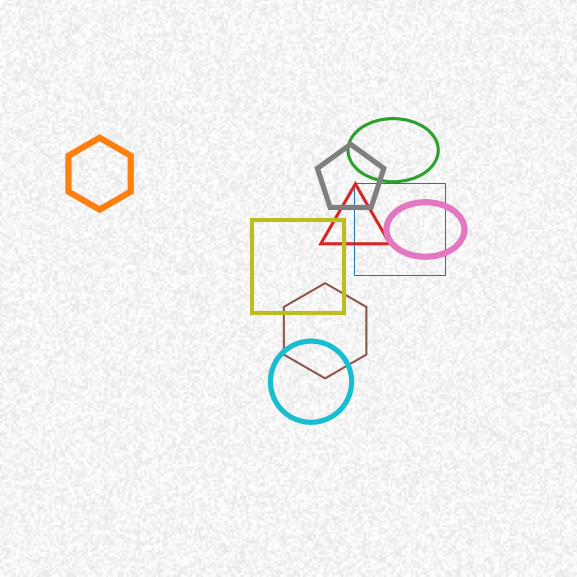[{"shape": "square", "thickness": 0.5, "radius": 0.4, "center": [0.692, 0.603]}, {"shape": "hexagon", "thickness": 3, "radius": 0.31, "center": [0.172, 0.698]}, {"shape": "oval", "thickness": 1.5, "radius": 0.39, "center": [0.681, 0.739]}, {"shape": "triangle", "thickness": 1.5, "radius": 0.35, "center": [0.615, 0.612]}, {"shape": "hexagon", "thickness": 1, "radius": 0.41, "center": [0.563, 0.426]}, {"shape": "oval", "thickness": 3, "radius": 0.34, "center": [0.737, 0.602]}, {"shape": "pentagon", "thickness": 2.5, "radius": 0.3, "center": [0.607, 0.689]}, {"shape": "square", "thickness": 2, "radius": 0.4, "center": [0.516, 0.538]}, {"shape": "circle", "thickness": 2.5, "radius": 0.35, "center": [0.539, 0.338]}]